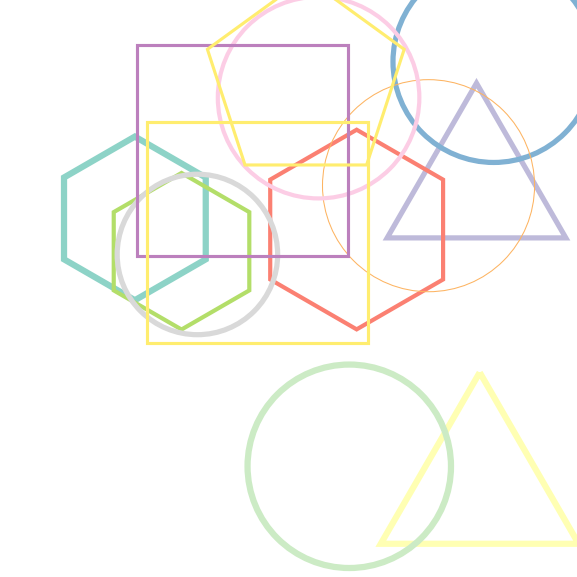[{"shape": "hexagon", "thickness": 3, "radius": 0.71, "center": [0.234, 0.621]}, {"shape": "triangle", "thickness": 3, "radius": 0.99, "center": [0.831, 0.156]}, {"shape": "triangle", "thickness": 2.5, "radius": 0.89, "center": [0.825, 0.677]}, {"shape": "hexagon", "thickness": 2, "radius": 0.86, "center": [0.618, 0.602]}, {"shape": "circle", "thickness": 2.5, "radius": 0.87, "center": [0.855, 0.892]}, {"shape": "circle", "thickness": 0.5, "radius": 0.92, "center": [0.742, 0.678]}, {"shape": "hexagon", "thickness": 2, "radius": 0.68, "center": [0.314, 0.564]}, {"shape": "circle", "thickness": 2, "radius": 0.87, "center": [0.552, 0.83]}, {"shape": "circle", "thickness": 2.5, "radius": 0.69, "center": [0.342, 0.559]}, {"shape": "square", "thickness": 1.5, "radius": 0.91, "center": [0.421, 0.738]}, {"shape": "circle", "thickness": 3, "radius": 0.88, "center": [0.605, 0.192]}, {"shape": "pentagon", "thickness": 1.5, "radius": 0.9, "center": [0.53, 0.858]}, {"shape": "square", "thickness": 1.5, "radius": 0.96, "center": [0.446, 0.597]}]